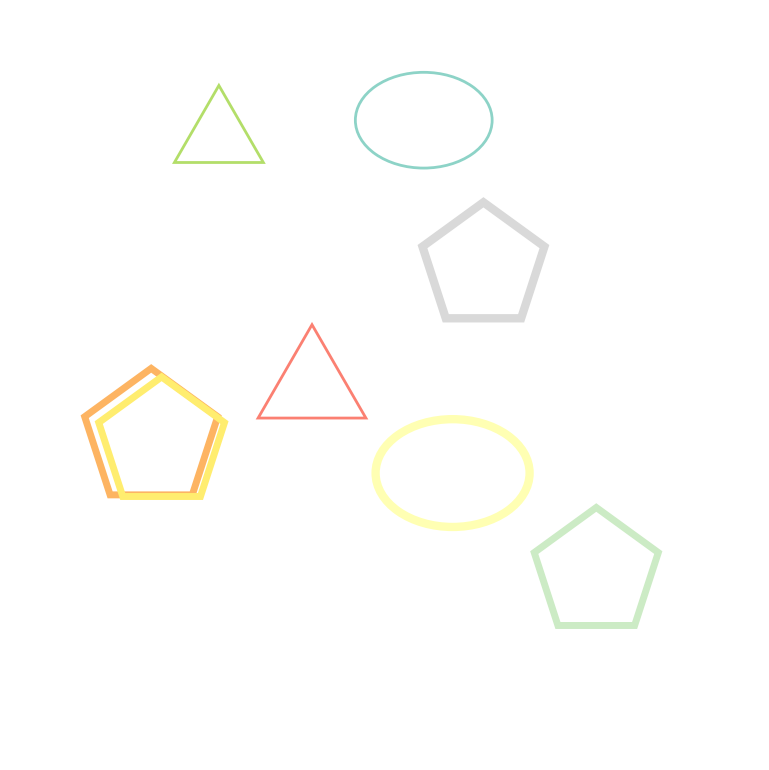[{"shape": "oval", "thickness": 1, "radius": 0.44, "center": [0.55, 0.844]}, {"shape": "oval", "thickness": 3, "radius": 0.5, "center": [0.588, 0.386]}, {"shape": "triangle", "thickness": 1, "radius": 0.4, "center": [0.405, 0.497]}, {"shape": "pentagon", "thickness": 2.5, "radius": 0.45, "center": [0.196, 0.431]}, {"shape": "triangle", "thickness": 1, "radius": 0.33, "center": [0.284, 0.822]}, {"shape": "pentagon", "thickness": 3, "radius": 0.42, "center": [0.628, 0.654]}, {"shape": "pentagon", "thickness": 2.5, "radius": 0.42, "center": [0.774, 0.256]}, {"shape": "pentagon", "thickness": 2.5, "radius": 0.43, "center": [0.21, 0.425]}]